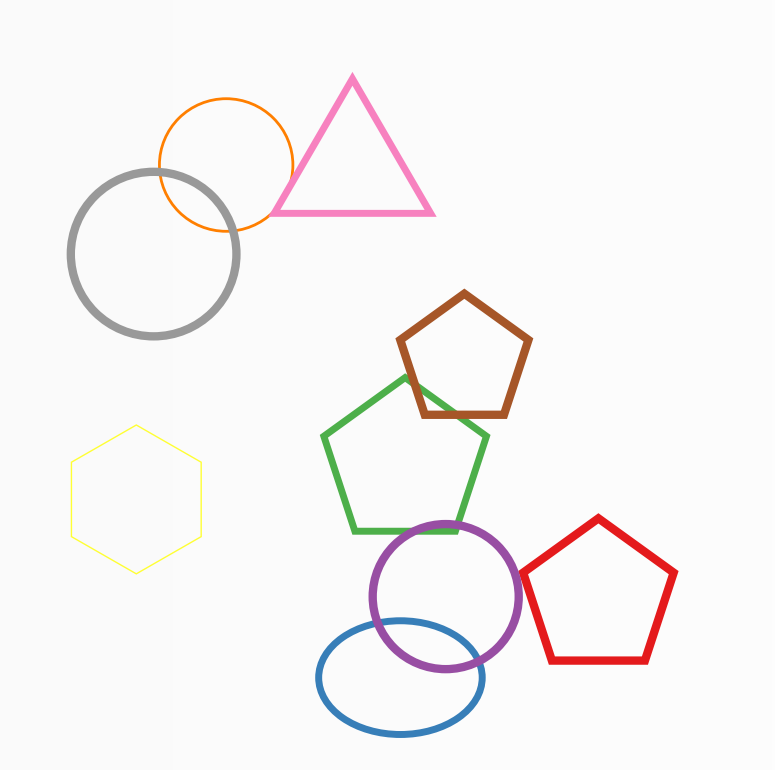[{"shape": "pentagon", "thickness": 3, "radius": 0.51, "center": [0.772, 0.225]}, {"shape": "oval", "thickness": 2.5, "radius": 0.53, "center": [0.517, 0.12]}, {"shape": "pentagon", "thickness": 2.5, "radius": 0.55, "center": [0.523, 0.399]}, {"shape": "circle", "thickness": 3, "radius": 0.47, "center": [0.575, 0.225]}, {"shape": "circle", "thickness": 1, "radius": 0.43, "center": [0.292, 0.786]}, {"shape": "hexagon", "thickness": 0.5, "radius": 0.48, "center": [0.176, 0.351]}, {"shape": "pentagon", "thickness": 3, "radius": 0.43, "center": [0.599, 0.532]}, {"shape": "triangle", "thickness": 2.5, "radius": 0.58, "center": [0.455, 0.781]}, {"shape": "circle", "thickness": 3, "radius": 0.53, "center": [0.198, 0.67]}]